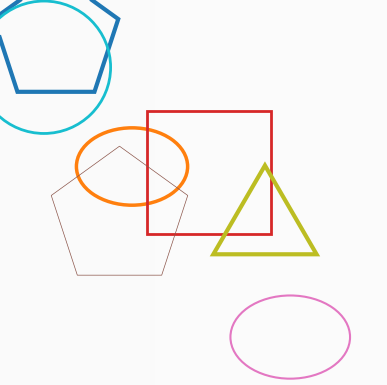[{"shape": "pentagon", "thickness": 3, "radius": 0.85, "center": [0.144, 0.898]}, {"shape": "oval", "thickness": 2.5, "radius": 0.72, "center": [0.341, 0.567]}, {"shape": "square", "thickness": 2, "radius": 0.8, "center": [0.54, 0.552]}, {"shape": "pentagon", "thickness": 0.5, "radius": 0.93, "center": [0.308, 0.435]}, {"shape": "oval", "thickness": 1.5, "radius": 0.77, "center": [0.749, 0.124]}, {"shape": "triangle", "thickness": 3, "radius": 0.77, "center": [0.684, 0.416]}, {"shape": "circle", "thickness": 2, "radius": 0.86, "center": [0.113, 0.825]}]